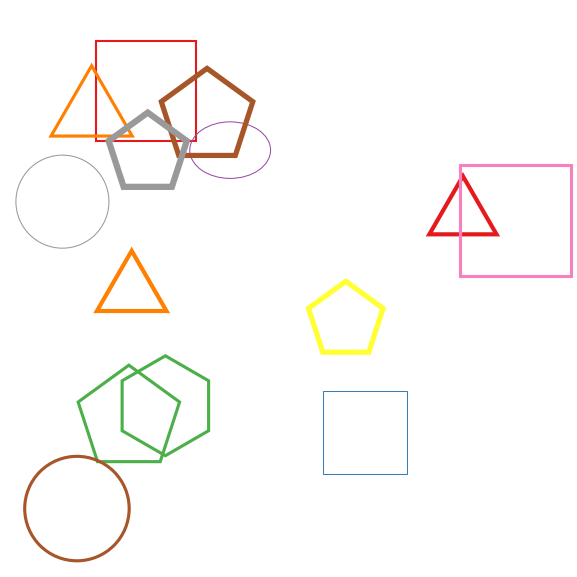[{"shape": "triangle", "thickness": 2, "radius": 0.34, "center": [0.802, 0.627]}, {"shape": "square", "thickness": 1, "radius": 0.43, "center": [0.252, 0.842]}, {"shape": "square", "thickness": 0.5, "radius": 0.36, "center": [0.632, 0.25]}, {"shape": "pentagon", "thickness": 1.5, "radius": 0.46, "center": [0.223, 0.274]}, {"shape": "hexagon", "thickness": 1.5, "radius": 0.43, "center": [0.286, 0.297]}, {"shape": "oval", "thickness": 0.5, "radius": 0.35, "center": [0.399, 0.739]}, {"shape": "triangle", "thickness": 1.5, "radius": 0.41, "center": [0.159, 0.804]}, {"shape": "triangle", "thickness": 2, "radius": 0.35, "center": [0.228, 0.495]}, {"shape": "pentagon", "thickness": 2.5, "radius": 0.34, "center": [0.599, 0.444]}, {"shape": "pentagon", "thickness": 2.5, "radius": 0.42, "center": [0.359, 0.797]}, {"shape": "circle", "thickness": 1.5, "radius": 0.45, "center": [0.133, 0.118]}, {"shape": "square", "thickness": 1.5, "radius": 0.48, "center": [0.892, 0.618]}, {"shape": "circle", "thickness": 0.5, "radius": 0.4, "center": [0.108, 0.65]}, {"shape": "pentagon", "thickness": 3, "radius": 0.36, "center": [0.256, 0.733]}]